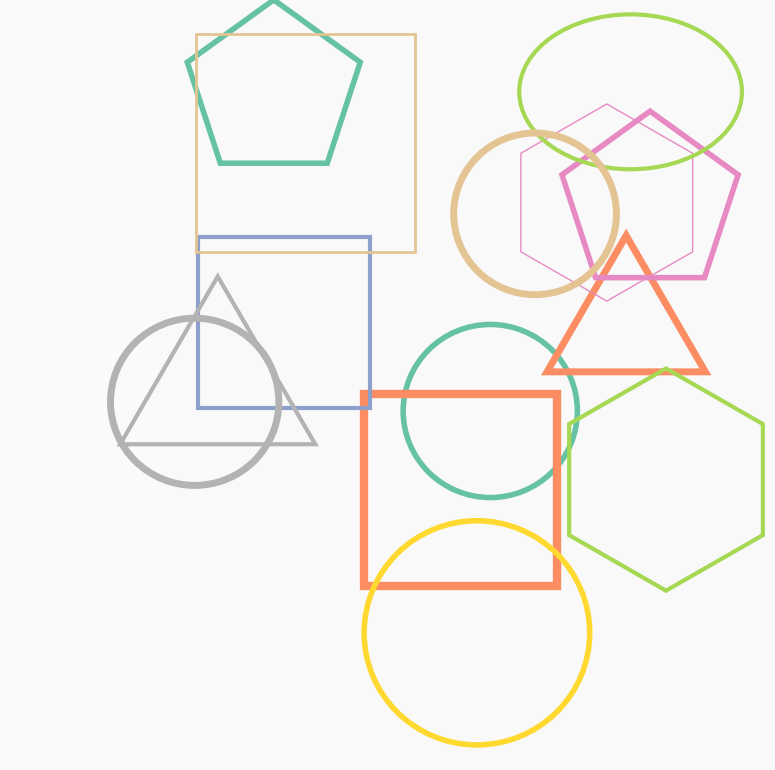[{"shape": "pentagon", "thickness": 2, "radius": 0.59, "center": [0.353, 0.883]}, {"shape": "circle", "thickness": 2, "radius": 0.56, "center": [0.633, 0.466]}, {"shape": "triangle", "thickness": 2.5, "radius": 0.59, "center": [0.808, 0.576]}, {"shape": "square", "thickness": 3, "radius": 0.62, "center": [0.594, 0.364]}, {"shape": "square", "thickness": 1.5, "radius": 0.55, "center": [0.367, 0.581]}, {"shape": "pentagon", "thickness": 2, "radius": 0.6, "center": [0.839, 0.736]}, {"shape": "hexagon", "thickness": 0.5, "radius": 0.64, "center": [0.783, 0.737]}, {"shape": "oval", "thickness": 1.5, "radius": 0.72, "center": [0.814, 0.881]}, {"shape": "hexagon", "thickness": 1.5, "radius": 0.72, "center": [0.859, 0.377]}, {"shape": "circle", "thickness": 2, "radius": 0.73, "center": [0.615, 0.178]}, {"shape": "square", "thickness": 1, "radius": 0.71, "center": [0.394, 0.814]}, {"shape": "circle", "thickness": 2.5, "radius": 0.52, "center": [0.69, 0.722]}, {"shape": "circle", "thickness": 2.5, "radius": 0.54, "center": [0.251, 0.478]}, {"shape": "triangle", "thickness": 1.5, "radius": 0.73, "center": [0.281, 0.496]}]